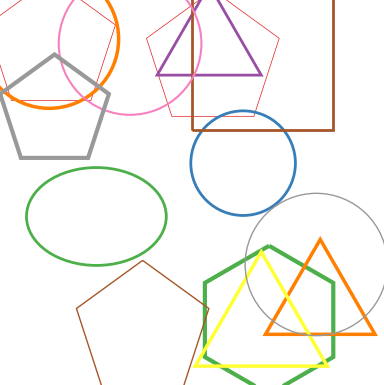[{"shape": "pentagon", "thickness": 0.5, "radius": 0.91, "center": [0.553, 0.845]}, {"shape": "pentagon", "thickness": 0.5, "radius": 0.88, "center": [0.133, 0.881]}, {"shape": "circle", "thickness": 2, "radius": 0.68, "center": [0.631, 0.576]}, {"shape": "hexagon", "thickness": 3, "radius": 0.96, "center": [0.699, 0.169]}, {"shape": "oval", "thickness": 2, "radius": 0.91, "center": [0.25, 0.438]}, {"shape": "triangle", "thickness": 2, "radius": 0.78, "center": [0.543, 0.883]}, {"shape": "triangle", "thickness": 2.5, "radius": 0.82, "center": [0.832, 0.214]}, {"shape": "circle", "thickness": 2.5, "radius": 0.9, "center": [0.128, 0.899]}, {"shape": "triangle", "thickness": 2.5, "radius": 0.99, "center": [0.679, 0.148]}, {"shape": "pentagon", "thickness": 1, "radius": 0.9, "center": [0.37, 0.143]}, {"shape": "square", "thickness": 2, "radius": 0.91, "center": [0.682, 0.844]}, {"shape": "circle", "thickness": 1.5, "radius": 0.93, "center": [0.338, 0.887]}, {"shape": "circle", "thickness": 1, "radius": 0.92, "center": [0.822, 0.313]}, {"shape": "pentagon", "thickness": 3, "radius": 0.74, "center": [0.142, 0.71]}]